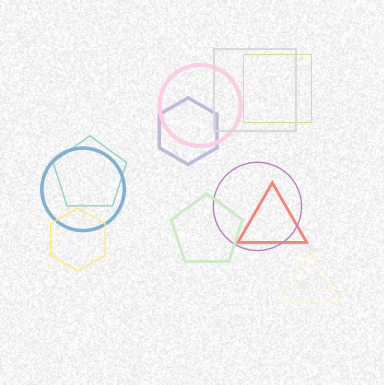[{"shape": "pentagon", "thickness": 1, "radius": 0.5, "center": [0.233, 0.547]}, {"shape": "triangle", "thickness": 0.5, "radius": 0.44, "center": [0.805, 0.26]}, {"shape": "hexagon", "thickness": 2.5, "radius": 0.43, "center": [0.489, 0.659]}, {"shape": "triangle", "thickness": 2, "radius": 0.52, "center": [0.707, 0.422]}, {"shape": "circle", "thickness": 2.5, "radius": 0.54, "center": [0.216, 0.508]}, {"shape": "square", "thickness": 0.5, "radius": 0.44, "center": [0.72, 0.771]}, {"shape": "circle", "thickness": 3, "radius": 0.53, "center": [0.52, 0.726]}, {"shape": "square", "thickness": 1.5, "radius": 0.53, "center": [0.662, 0.766]}, {"shape": "circle", "thickness": 1, "radius": 0.57, "center": [0.669, 0.464]}, {"shape": "pentagon", "thickness": 2, "radius": 0.49, "center": [0.537, 0.399]}, {"shape": "hexagon", "thickness": 1, "radius": 0.41, "center": [0.202, 0.378]}]